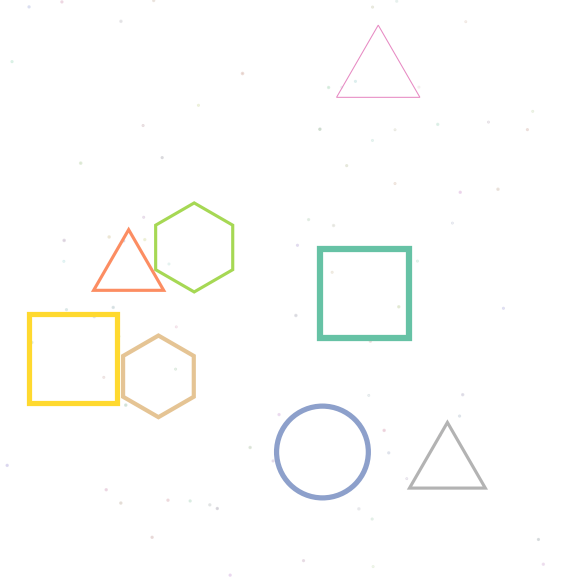[{"shape": "square", "thickness": 3, "radius": 0.38, "center": [0.631, 0.492]}, {"shape": "triangle", "thickness": 1.5, "radius": 0.35, "center": [0.223, 0.531]}, {"shape": "circle", "thickness": 2.5, "radius": 0.4, "center": [0.558, 0.216]}, {"shape": "triangle", "thickness": 0.5, "radius": 0.42, "center": [0.655, 0.872]}, {"shape": "hexagon", "thickness": 1.5, "radius": 0.39, "center": [0.336, 0.571]}, {"shape": "square", "thickness": 2.5, "radius": 0.38, "center": [0.127, 0.379]}, {"shape": "hexagon", "thickness": 2, "radius": 0.35, "center": [0.274, 0.347]}, {"shape": "triangle", "thickness": 1.5, "radius": 0.38, "center": [0.775, 0.192]}]